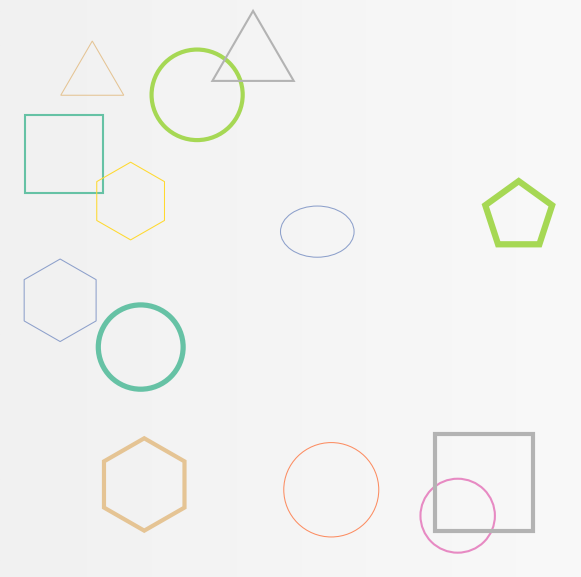[{"shape": "circle", "thickness": 2.5, "radius": 0.36, "center": [0.242, 0.398]}, {"shape": "square", "thickness": 1, "radius": 0.34, "center": [0.11, 0.733]}, {"shape": "circle", "thickness": 0.5, "radius": 0.41, "center": [0.57, 0.151]}, {"shape": "oval", "thickness": 0.5, "radius": 0.32, "center": [0.546, 0.598]}, {"shape": "hexagon", "thickness": 0.5, "radius": 0.36, "center": [0.103, 0.479]}, {"shape": "circle", "thickness": 1, "radius": 0.32, "center": [0.787, 0.106]}, {"shape": "pentagon", "thickness": 3, "radius": 0.3, "center": [0.892, 0.625]}, {"shape": "circle", "thickness": 2, "radius": 0.39, "center": [0.339, 0.835]}, {"shape": "hexagon", "thickness": 0.5, "radius": 0.34, "center": [0.225, 0.651]}, {"shape": "triangle", "thickness": 0.5, "radius": 0.31, "center": [0.159, 0.866]}, {"shape": "hexagon", "thickness": 2, "radius": 0.4, "center": [0.248, 0.16]}, {"shape": "triangle", "thickness": 1, "radius": 0.4, "center": [0.435, 0.899]}, {"shape": "square", "thickness": 2, "radius": 0.42, "center": [0.833, 0.164]}]